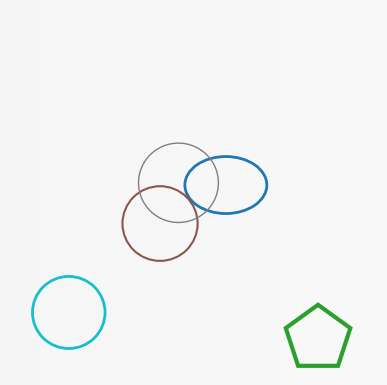[{"shape": "oval", "thickness": 2, "radius": 0.53, "center": [0.583, 0.519]}, {"shape": "pentagon", "thickness": 3, "radius": 0.44, "center": [0.821, 0.121]}, {"shape": "circle", "thickness": 1.5, "radius": 0.48, "center": [0.413, 0.419]}, {"shape": "circle", "thickness": 1, "radius": 0.52, "center": [0.461, 0.525]}, {"shape": "circle", "thickness": 2, "radius": 0.47, "center": [0.177, 0.188]}]